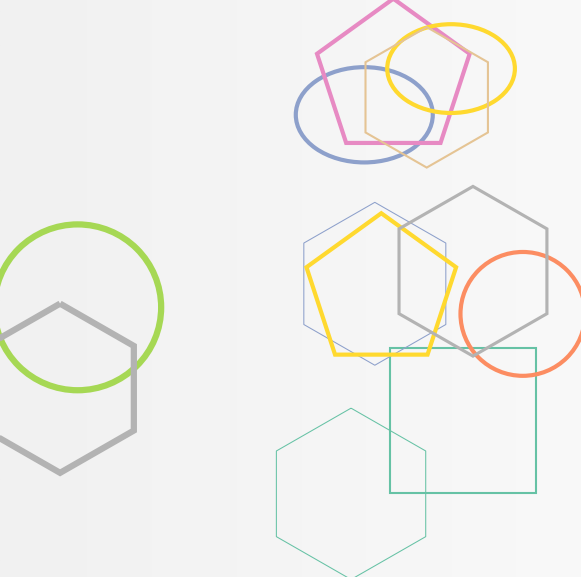[{"shape": "square", "thickness": 1, "radius": 0.63, "center": [0.796, 0.27]}, {"shape": "hexagon", "thickness": 0.5, "radius": 0.74, "center": [0.604, 0.144]}, {"shape": "circle", "thickness": 2, "radius": 0.54, "center": [0.899, 0.456]}, {"shape": "hexagon", "thickness": 0.5, "radius": 0.71, "center": [0.645, 0.508]}, {"shape": "oval", "thickness": 2, "radius": 0.59, "center": [0.627, 0.8]}, {"shape": "pentagon", "thickness": 2, "radius": 0.69, "center": [0.677, 0.863]}, {"shape": "circle", "thickness": 3, "radius": 0.72, "center": [0.134, 0.467]}, {"shape": "oval", "thickness": 2, "radius": 0.55, "center": [0.776, 0.88]}, {"shape": "pentagon", "thickness": 2, "radius": 0.68, "center": [0.656, 0.495]}, {"shape": "hexagon", "thickness": 1, "radius": 0.61, "center": [0.734, 0.831]}, {"shape": "hexagon", "thickness": 3, "radius": 0.73, "center": [0.103, 0.327]}, {"shape": "hexagon", "thickness": 1.5, "radius": 0.73, "center": [0.814, 0.529]}]